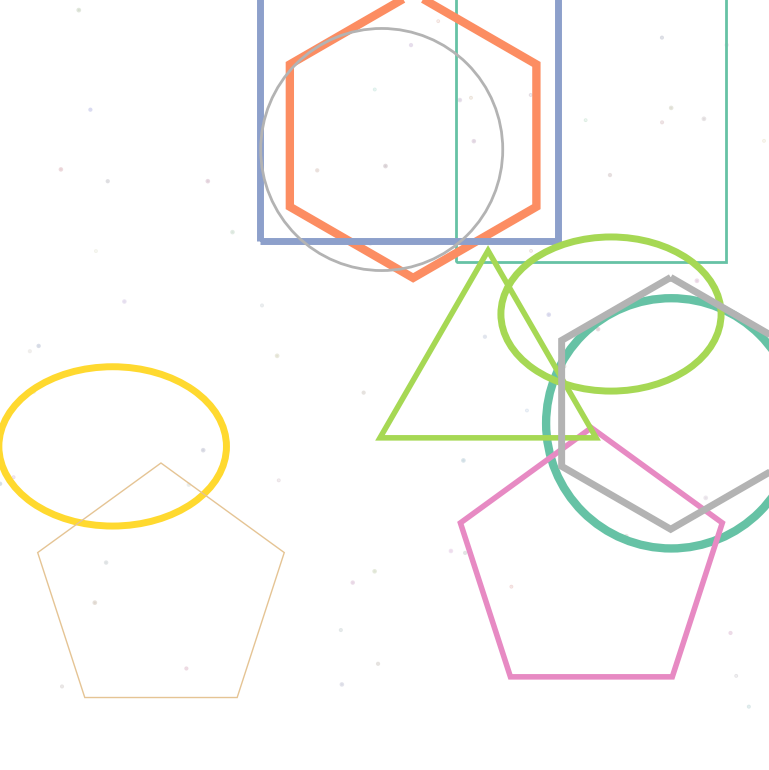[{"shape": "square", "thickness": 1, "radius": 0.87, "center": [0.767, 0.835]}, {"shape": "circle", "thickness": 3, "radius": 0.81, "center": [0.872, 0.45]}, {"shape": "hexagon", "thickness": 3, "radius": 0.92, "center": [0.537, 0.824]}, {"shape": "square", "thickness": 2.5, "radius": 0.97, "center": [0.531, 0.881]}, {"shape": "pentagon", "thickness": 2, "radius": 0.89, "center": [0.768, 0.266]}, {"shape": "triangle", "thickness": 2, "radius": 0.81, "center": [0.634, 0.512]}, {"shape": "oval", "thickness": 2.5, "radius": 0.71, "center": [0.794, 0.592]}, {"shape": "oval", "thickness": 2.5, "radius": 0.74, "center": [0.146, 0.42]}, {"shape": "pentagon", "thickness": 0.5, "radius": 0.84, "center": [0.209, 0.23]}, {"shape": "hexagon", "thickness": 2.5, "radius": 0.82, "center": [0.871, 0.476]}, {"shape": "circle", "thickness": 1, "radius": 0.79, "center": [0.496, 0.806]}]